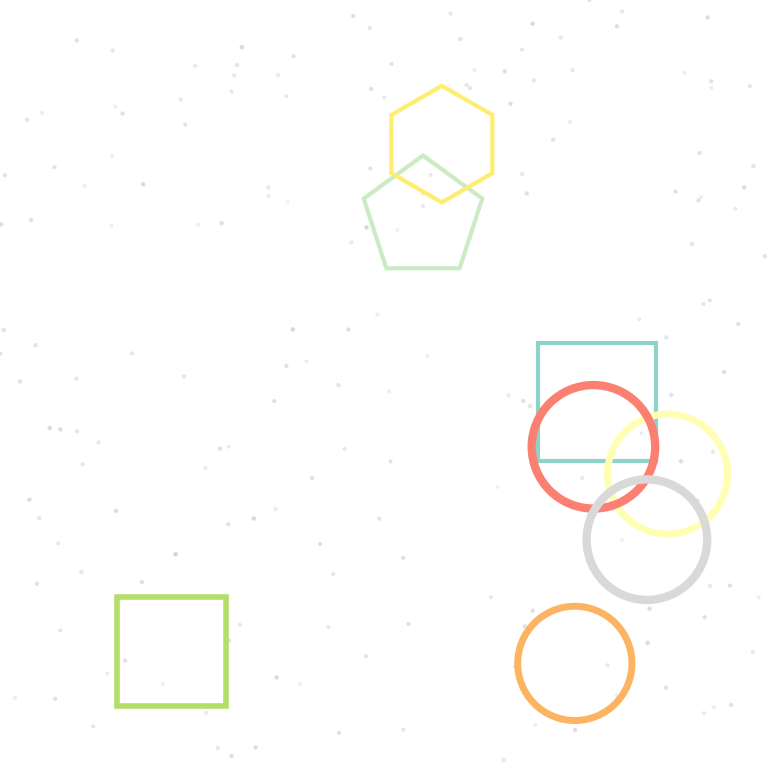[{"shape": "square", "thickness": 1.5, "radius": 0.38, "center": [0.775, 0.478]}, {"shape": "circle", "thickness": 2.5, "radius": 0.39, "center": [0.867, 0.384]}, {"shape": "circle", "thickness": 3, "radius": 0.4, "center": [0.771, 0.42]}, {"shape": "circle", "thickness": 2.5, "radius": 0.37, "center": [0.747, 0.138]}, {"shape": "square", "thickness": 2, "radius": 0.35, "center": [0.223, 0.153]}, {"shape": "circle", "thickness": 3, "radius": 0.39, "center": [0.84, 0.299]}, {"shape": "pentagon", "thickness": 1.5, "radius": 0.4, "center": [0.549, 0.717]}, {"shape": "hexagon", "thickness": 1.5, "radius": 0.38, "center": [0.574, 0.813]}]